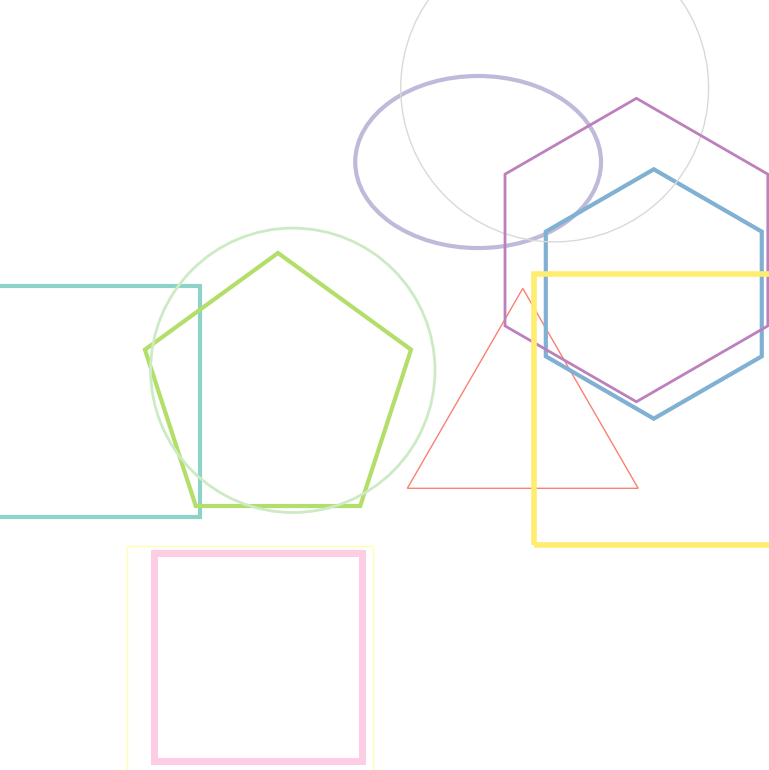[{"shape": "square", "thickness": 1.5, "radius": 0.75, "center": [0.11, 0.479]}, {"shape": "square", "thickness": 0.5, "radius": 0.8, "center": [0.324, 0.131]}, {"shape": "oval", "thickness": 1.5, "radius": 0.8, "center": [0.621, 0.79]}, {"shape": "triangle", "thickness": 0.5, "radius": 0.87, "center": [0.679, 0.452]}, {"shape": "hexagon", "thickness": 1.5, "radius": 0.81, "center": [0.849, 0.618]}, {"shape": "pentagon", "thickness": 1.5, "radius": 0.91, "center": [0.361, 0.49]}, {"shape": "square", "thickness": 2.5, "radius": 0.67, "center": [0.335, 0.147]}, {"shape": "circle", "thickness": 0.5, "radius": 1.0, "center": [0.72, 0.886]}, {"shape": "hexagon", "thickness": 1, "radius": 0.99, "center": [0.827, 0.675]}, {"shape": "circle", "thickness": 1, "radius": 0.92, "center": [0.38, 0.519]}, {"shape": "square", "thickness": 2, "radius": 0.88, "center": [0.87, 0.468]}]